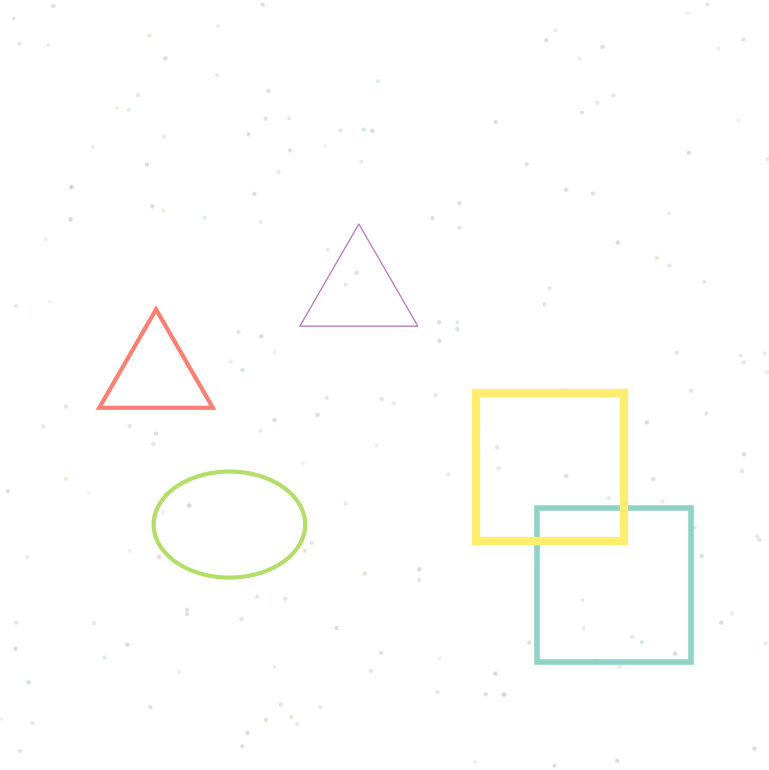[{"shape": "square", "thickness": 2, "radius": 0.5, "center": [0.798, 0.24]}, {"shape": "triangle", "thickness": 1.5, "radius": 0.43, "center": [0.203, 0.513]}, {"shape": "oval", "thickness": 1.5, "radius": 0.49, "center": [0.298, 0.319]}, {"shape": "triangle", "thickness": 0.5, "radius": 0.44, "center": [0.466, 0.621]}, {"shape": "square", "thickness": 3, "radius": 0.48, "center": [0.714, 0.394]}]